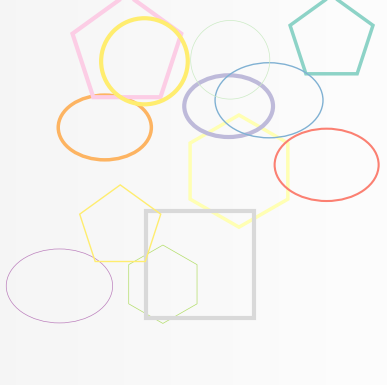[{"shape": "pentagon", "thickness": 2.5, "radius": 0.56, "center": [0.856, 0.899]}, {"shape": "hexagon", "thickness": 2.5, "radius": 0.73, "center": [0.617, 0.556]}, {"shape": "oval", "thickness": 3, "radius": 0.57, "center": [0.59, 0.724]}, {"shape": "oval", "thickness": 1.5, "radius": 0.67, "center": [0.843, 0.572]}, {"shape": "oval", "thickness": 1, "radius": 0.7, "center": [0.694, 0.74]}, {"shape": "oval", "thickness": 2.5, "radius": 0.6, "center": [0.27, 0.669]}, {"shape": "hexagon", "thickness": 0.5, "radius": 0.51, "center": [0.42, 0.262]}, {"shape": "pentagon", "thickness": 3, "radius": 0.74, "center": [0.327, 0.867]}, {"shape": "square", "thickness": 3, "radius": 0.7, "center": [0.516, 0.313]}, {"shape": "oval", "thickness": 0.5, "radius": 0.69, "center": [0.153, 0.257]}, {"shape": "circle", "thickness": 0.5, "radius": 0.51, "center": [0.594, 0.845]}, {"shape": "pentagon", "thickness": 1, "radius": 0.55, "center": [0.31, 0.41]}, {"shape": "circle", "thickness": 3, "radius": 0.56, "center": [0.373, 0.841]}]